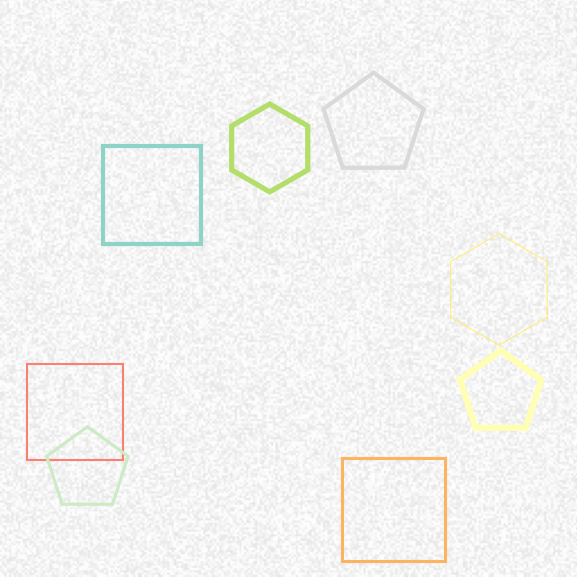[{"shape": "square", "thickness": 2, "radius": 0.42, "center": [0.263, 0.662]}, {"shape": "pentagon", "thickness": 3, "radius": 0.37, "center": [0.867, 0.318]}, {"shape": "square", "thickness": 1, "radius": 0.41, "center": [0.129, 0.285]}, {"shape": "square", "thickness": 1.5, "radius": 0.45, "center": [0.682, 0.117]}, {"shape": "hexagon", "thickness": 2.5, "radius": 0.38, "center": [0.467, 0.743]}, {"shape": "pentagon", "thickness": 2, "radius": 0.46, "center": [0.647, 0.782]}, {"shape": "pentagon", "thickness": 1.5, "radius": 0.37, "center": [0.151, 0.186]}, {"shape": "hexagon", "thickness": 0.5, "radius": 0.48, "center": [0.864, 0.498]}]